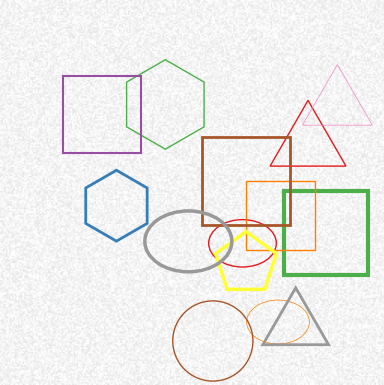[{"shape": "oval", "thickness": 1, "radius": 0.44, "center": [0.63, 0.368]}, {"shape": "triangle", "thickness": 1, "radius": 0.57, "center": [0.8, 0.625]}, {"shape": "hexagon", "thickness": 2, "radius": 0.46, "center": [0.302, 0.466]}, {"shape": "square", "thickness": 3, "radius": 0.54, "center": [0.846, 0.394]}, {"shape": "hexagon", "thickness": 1, "radius": 0.58, "center": [0.429, 0.729]}, {"shape": "square", "thickness": 1.5, "radius": 0.5, "center": [0.264, 0.703]}, {"shape": "square", "thickness": 1, "radius": 0.45, "center": [0.728, 0.44]}, {"shape": "oval", "thickness": 0.5, "radius": 0.41, "center": [0.722, 0.164]}, {"shape": "pentagon", "thickness": 2.5, "radius": 0.41, "center": [0.639, 0.316]}, {"shape": "square", "thickness": 2, "radius": 0.57, "center": [0.639, 0.531]}, {"shape": "circle", "thickness": 1, "radius": 0.52, "center": [0.553, 0.114]}, {"shape": "triangle", "thickness": 0.5, "radius": 0.52, "center": [0.876, 0.727]}, {"shape": "triangle", "thickness": 2, "radius": 0.49, "center": [0.768, 0.154]}, {"shape": "oval", "thickness": 2.5, "radius": 0.56, "center": [0.489, 0.373]}]